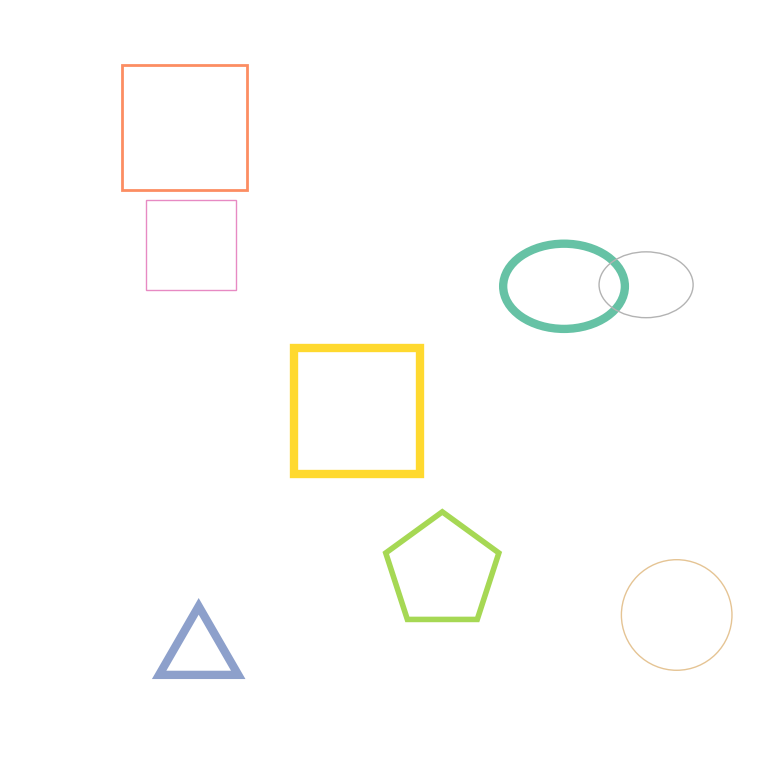[{"shape": "oval", "thickness": 3, "radius": 0.4, "center": [0.733, 0.628]}, {"shape": "square", "thickness": 1, "radius": 0.41, "center": [0.239, 0.834]}, {"shape": "triangle", "thickness": 3, "radius": 0.3, "center": [0.258, 0.153]}, {"shape": "square", "thickness": 0.5, "radius": 0.29, "center": [0.248, 0.682]}, {"shape": "pentagon", "thickness": 2, "radius": 0.39, "center": [0.574, 0.258]}, {"shape": "square", "thickness": 3, "radius": 0.41, "center": [0.463, 0.466]}, {"shape": "circle", "thickness": 0.5, "radius": 0.36, "center": [0.879, 0.201]}, {"shape": "oval", "thickness": 0.5, "radius": 0.31, "center": [0.839, 0.63]}]